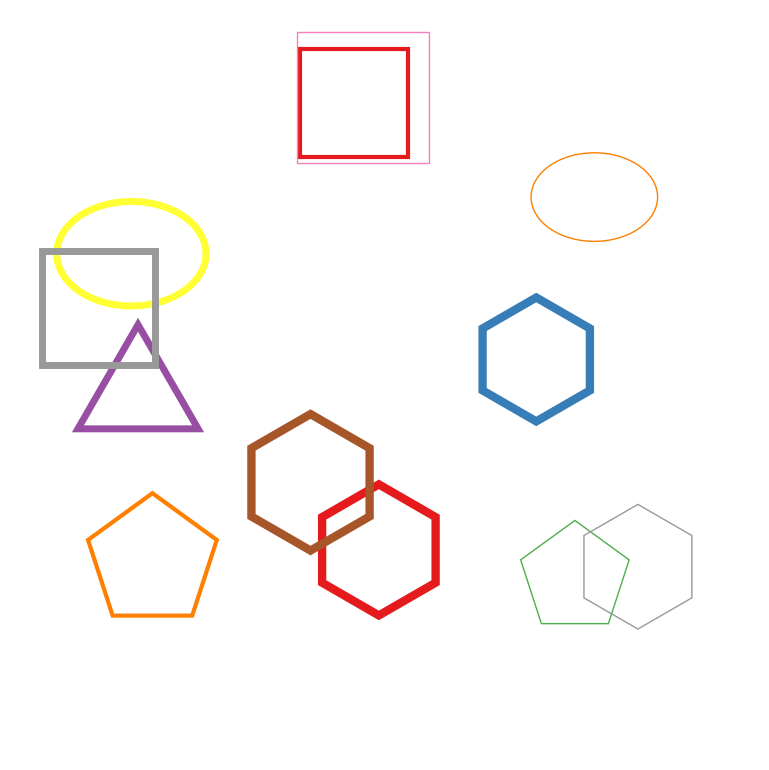[{"shape": "square", "thickness": 1.5, "radius": 0.35, "center": [0.46, 0.867]}, {"shape": "hexagon", "thickness": 3, "radius": 0.43, "center": [0.492, 0.286]}, {"shape": "hexagon", "thickness": 3, "radius": 0.4, "center": [0.696, 0.533]}, {"shape": "pentagon", "thickness": 0.5, "radius": 0.37, "center": [0.747, 0.25]}, {"shape": "triangle", "thickness": 2.5, "radius": 0.45, "center": [0.179, 0.488]}, {"shape": "oval", "thickness": 0.5, "radius": 0.41, "center": [0.772, 0.744]}, {"shape": "pentagon", "thickness": 1.5, "radius": 0.44, "center": [0.198, 0.272]}, {"shape": "oval", "thickness": 2.5, "radius": 0.48, "center": [0.171, 0.671]}, {"shape": "hexagon", "thickness": 3, "radius": 0.44, "center": [0.403, 0.374]}, {"shape": "square", "thickness": 0.5, "radius": 0.43, "center": [0.471, 0.874]}, {"shape": "hexagon", "thickness": 0.5, "radius": 0.4, "center": [0.828, 0.264]}, {"shape": "square", "thickness": 2.5, "radius": 0.37, "center": [0.128, 0.6]}]